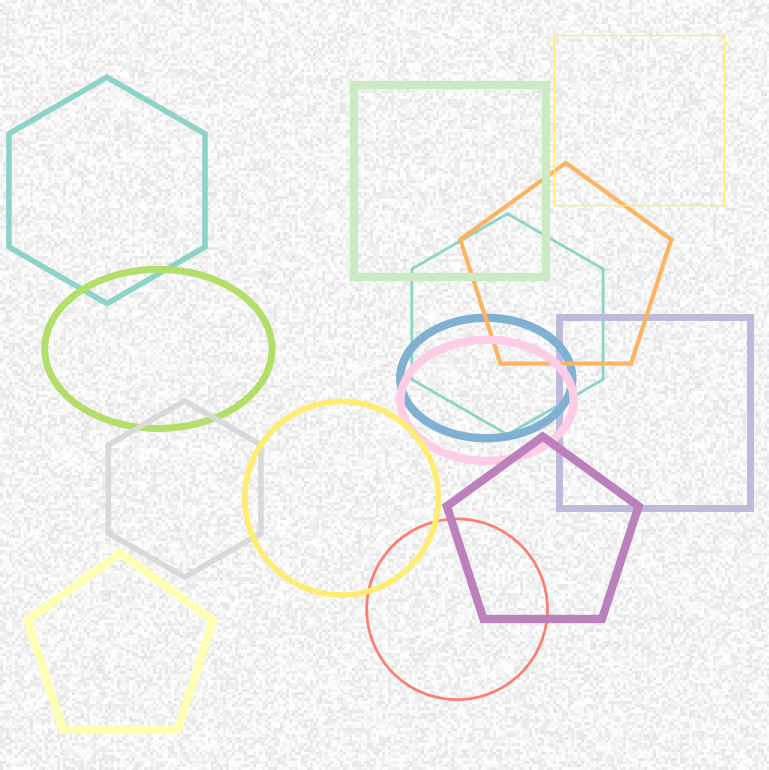[{"shape": "hexagon", "thickness": 1, "radius": 0.72, "center": [0.659, 0.579]}, {"shape": "hexagon", "thickness": 2, "radius": 0.74, "center": [0.139, 0.753]}, {"shape": "pentagon", "thickness": 3, "radius": 0.63, "center": [0.156, 0.155]}, {"shape": "square", "thickness": 2.5, "radius": 0.62, "center": [0.849, 0.465]}, {"shape": "circle", "thickness": 1, "radius": 0.59, "center": [0.594, 0.209]}, {"shape": "oval", "thickness": 3, "radius": 0.56, "center": [0.632, 0.509]}, {"shape": "pentagon", "thickness": 1.5, "radius": 0.72, "center": [0.735, 0.644]}, {"shape": "oval", "thickness": 2.5, "radius": 0.74, "center": [0.206, 0.547]}, {"shape": "oval", "thickness": 3, "radius": 0.56, "center": [0.633, 0.48]}, {"shape": "hexagon", "thickness": 2, "radius": 0.57, "center": [0.24, 0.365]}, {"shape": "pentagon", "thickness": 3, "radius": 0.65, "center": [0.705, 0.302]}, {"shape": "square", "thickness": 3, "radius": 0.62, "center": [0.585, 0.765]}, {"shape": "circle", "thickness": 2, "radius": 0.63, "center": [0.444, 0.353]}, {"shape": "square", "thickness": 0.5, "radius": 0.55, "center": [0.83, 0.844]}]